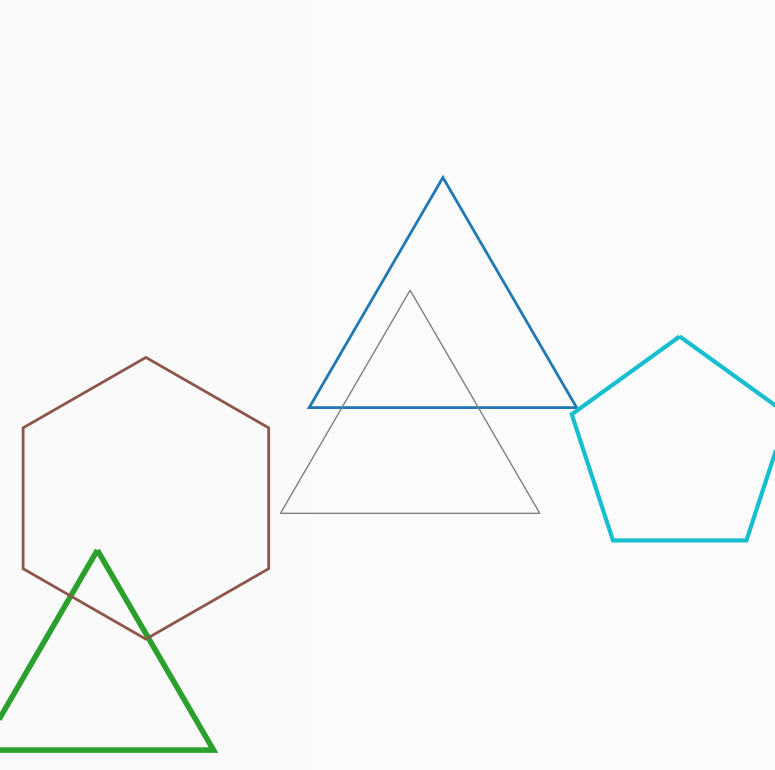[{"shape": "triangle", "thickness": 1, "radius": 1.0, "center": [0.572, 0.57]}, {"shape": "triangle", "thickness": 2, "radius": 0.87, "center": [0.126, 0.112]}, {"shape": "hexagon", "thickness": 1, "radius": 0.91, "center": [0.188, 0.353]}, {"shape": "triangle", "thickness": 0.5, "radius": 0.97, "center": [0.529, 0.43]}, {"shape": "pentagon", "thickness": 1.5, "radius": 0.73, "center": [0.877, 0.417]}]